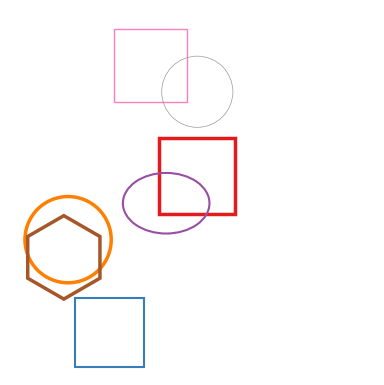[{"shape": "square", "thickness": 2.5, "radius": 0.49, "center": [0.511, 0.542]}, {"shape": "square", "thickness": 1.5, "radius": 0.45, "center": [0.285, 0.136]}, {"shape": "oval", "thickness": 1.5, "radius": 0.56, "center": [0.432, 0.472]}, {"shape": "circle", "thickness": 2.5, "radius": 0.56, "center": [0.177, 0.377]}, {"shape": "hexagon", "thickness": 2.5, "radius": 0.54, "center": [0.166, 0.332]}, {"shape": "square", "thickness": 1, "radius": 0.47, "center": [0.39, 0.831]}, {"shape": "circle", "thickness": 0.5, "radius": 0.46, "center": [0.512, 0.762]}]